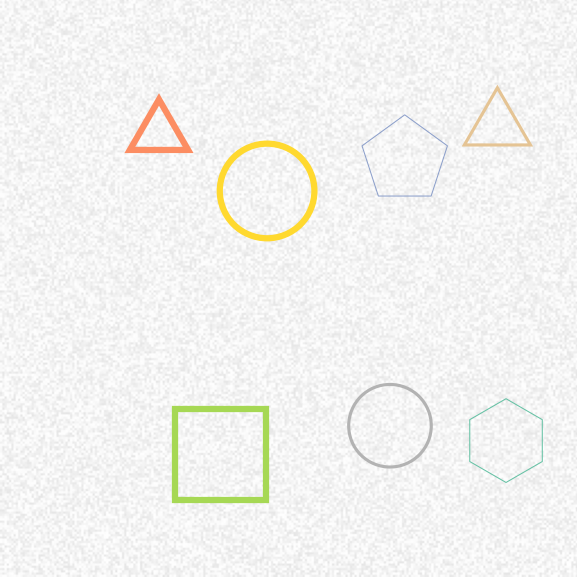[{"shape": "hexagon", "thickness": 0.5, "radius": 0.36, "center": [0.876, 0.236]}, {"shape": "triangle", "thickness": 3, "radius": 0.29, "center": [0.275, 0.769]}, {"shape": "pentagon", "thickness": 0.5, "radius": 0.39, "center": [0.701, 0.723]}, {"shape": "square", "thickness": 3, "radius": 0.39, "center": [0.382, 0.212]}, {"shape": "circle", "thickness": 3, "radius": 0.41, "center": [0.463, 0.668]}, {"shape": "triangle", "thickness": 1.5, "radius": 0.33, "center": [0.861, 0.781]}, {"shape": "circle", "thickness": 1.5, "radius": 0.36, "center": [0.675, 0.262]}]